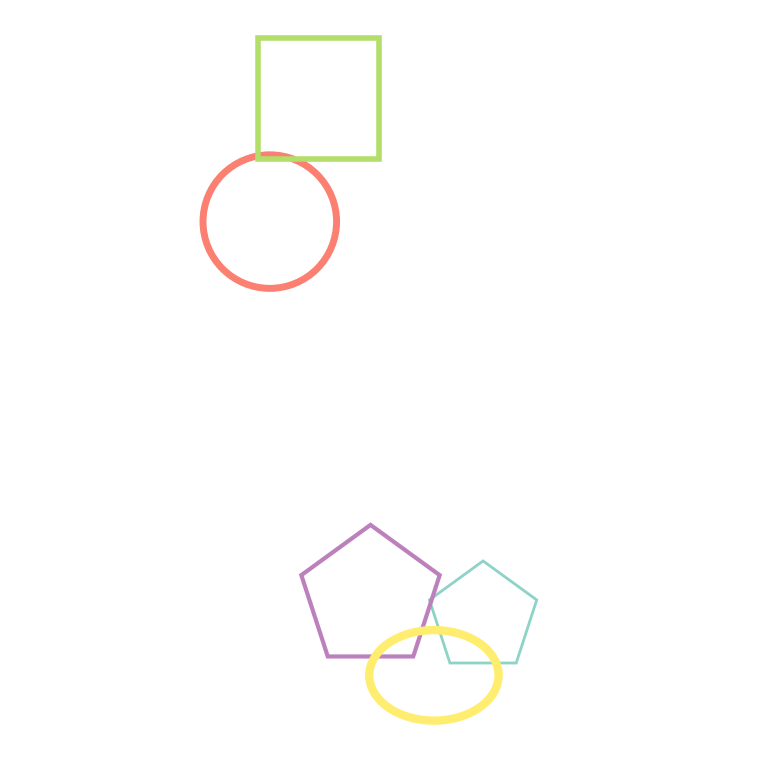[{"shape": "pentagon", "thickness": 1, "radius": 0.37, "center": [0.627, 0.198]}, {"shape": "circle", "thickness": 2.5, "radius": 0.43, "center": [0.35, 0.712]}, {"shape": "square", "thickness": 2, "radius": 0.39, "center": [0.413, 0.872]}, {"shape": "pentagon", "thickness": 1.5, "radius": 0.47, "center": [0.481, 0.224]}, {"shape": "oval", "thickness": 3, "radius": 0.42, "center": [0.564, 0.123]}]